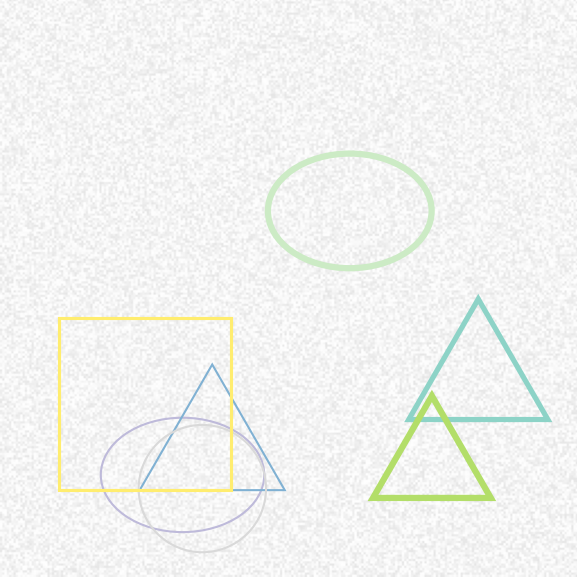[{"shape": "triangle", "thickness": 2.5, "radius": 0.7, "center": [0.828, 0.342]}, {"shape": "oval", "thickness": 1, "radius": 0.71, "center": [0.316, 0.177]}, {"shape": "triangle", "thickness": 1, "radius": 0.73, "center": [0.367, 0.223]}, {"shape": "triangle", "thickness": 3, "radius": 0.59, "center": [0.748, 0.196]}, {"shape": "circle", "thickness": 1, "radius": 0.55, "center": [0.35, 0.153]}, {"shape": "oval", "thickness": 3, "radius": 0.71, "center": [0.606, 0.634]}, {"shape": "square", "thickness": 1.5, "radius": 0.74, "center": [0.252, 0.299]}]